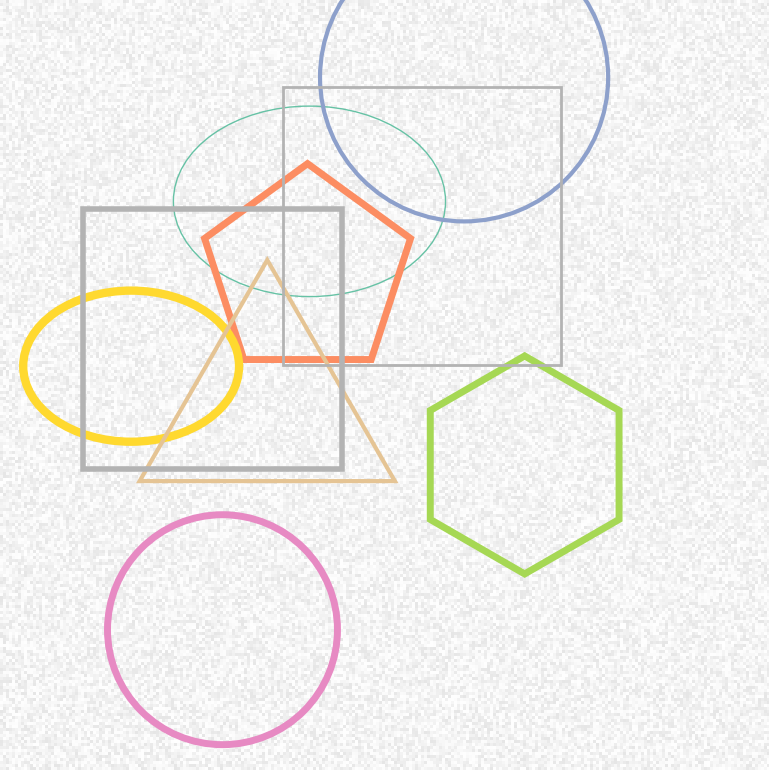[{"shape": "oval", "thickness": 0.5, "radius": 0.88, "center": [0.402, 0.739]}, {"shape": "pentagon", "thickness": 2.5, "radius": 0.7, "center": [0.399, 0.647]}, {"shape": "circle", "thickness": 1.5, "radius": 0.94, "center": [0.603, 0.9]}, {"shape": "circle", "thickness": 2.5, "radius": 0.75, "center": [0.289, 0.182]}, {"shape": "hexagon", "thickness": 2.5, "radius": 0.71, "center": [0.681, 0.396]}, {"shape": "oval", "thickness": 3, "radius": 0.7, "center": [0.17, 0.524]}, {"shape": "triangle", "thickness": 1.5, "radius": 0.96, "center": [0.347, 0.471]}, {"shape": "square", "thickness": 2, "radius": 0.84, "center": [0.276, 0.559]}, {"shape": "square", "thickness": 1, "radius": 0.9, "center": [0.548, 0.707]}]